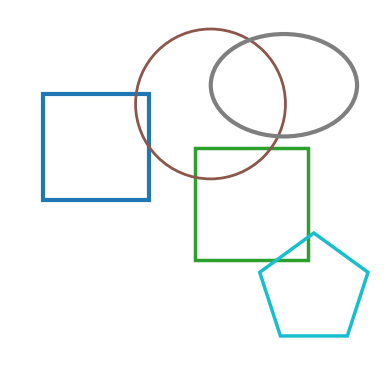[{"shape": "square", "thickness": 3, "radius": 0.69, "center": [0.249, 0.618]}, {"shape": "square", "thickness": 2.5, "radius": 0.73, "center": [0.654, 0.47]}, {"shape": "circle", "thickness": 2, "radius": 0.97, "center": [0.547, 0.73]}, {"shape": "oval", "thickness": 3, "radius": 0.95, "center": [0.737, 0.779]}, {"shape": "pentagon", "thickness": 2.5, "radius": 0.74, "center": [0.815, 0.247]}]